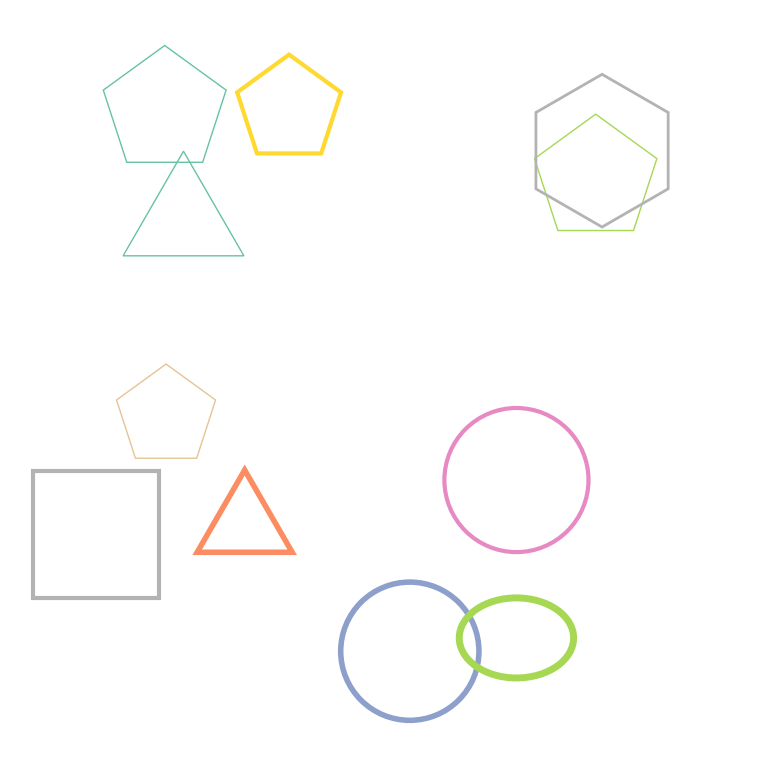[{"shape": "triangle", "thickness": 0.5, "radius": 0.45, "center": [0.238, 0.713]}, {"shape": "pentagon", "thickness": 0.5, "radius": 0.42, "center": [0.214, 0.857]}, {"shape": "triangle", "thickness": 2, "radius": 0.36, "center": [0.318, 0.318]}, {"shape": "circle", "thickness": 2, "radius": 0.45, "center": [0.532, 0.154]}, {"shape": "circle", "thickness": 1.5, "radius": 0.47, "center": [0.671, 0.377]}, {"shape": "pentagon", "thickness": 0.5, "radius": 0.42, "center": [0.774, 0.768]}, {"shape": "oval", "thickness": 2.5, "radius": 0.37, "center": [0.671, 0.172]}, {"shape": "pentagon", "thickness": 1.5, "radius": 0.35, "center": [0.375, 0.858]}, {"shape": "pentagon", "thickness": 0.5, "radius": 0.34, "center": [0.216, 0.46]}, {"shape": "square", "thickness": 1.5, "radius": 0.41, "center": [0.125, 0.306]}, {"shape": "hexagon", "thickness": 1, "radius": 0.5, "center": [0.782, 0.804]}]